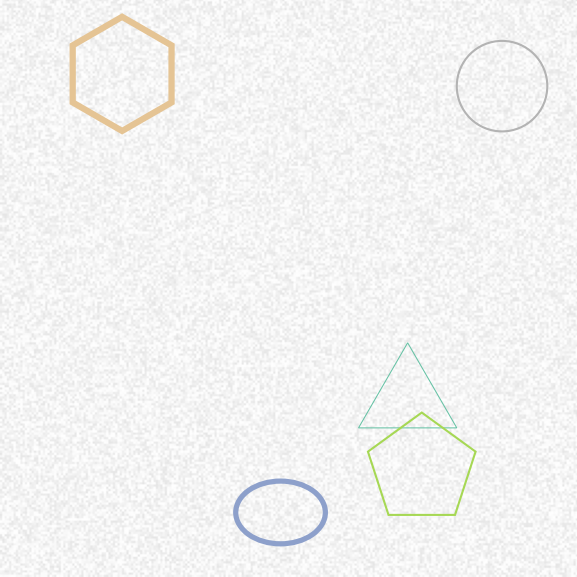[{"shape": "triangle", "thickness": 0.5, "radius": 0.49, "center": [0.706, 0.307]}, {"shape": "oval", "thickness": 2.5, "radius": 0.39, "center": [0.486, 0.112]}, {"shape": "pentagon", "thickness": 1, "radius": 0.49, "center": [0.73, 0.187]}, {"shape": "hexagon", "thickness": 3, "radius": 0.49, "center": [0.211, 0.871]}, {"shape": "circle", "thickness": 1, "radius": 0.39, "center": [0.869, 0.85]}]